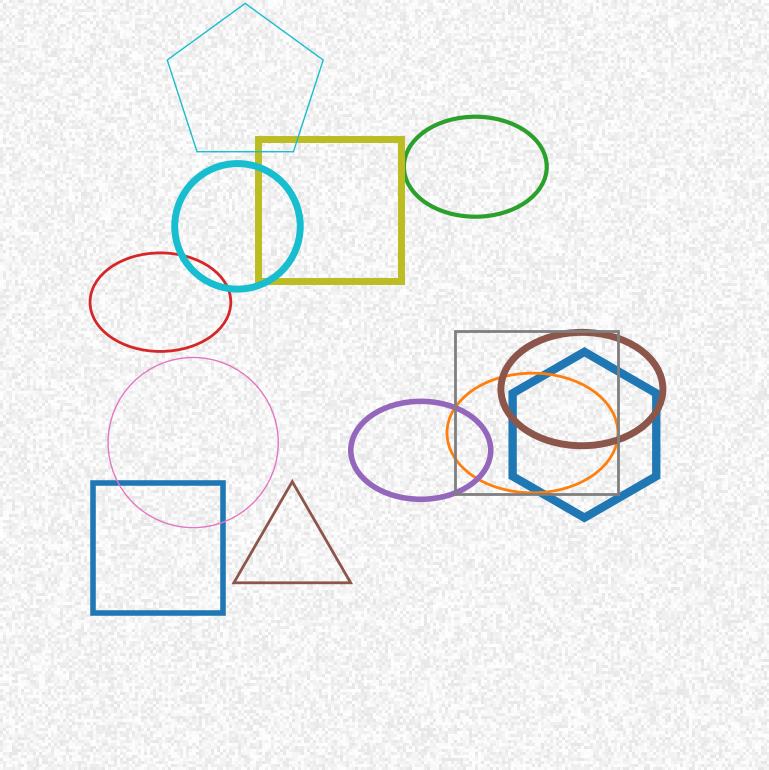[{"shape": "square", "thickness": 2, "radius": 0.42, "center": [0.206, 0.288]}, {"shape": "hexagon", "thickness": 3, "radius": 0.54, "center": [0.759, 0.435]}, {"shape": "oval", "thickness": 1, "radius": 0.56, "center": [0.692, 0.438]}, {"shape": "oval", "thickness": 1.5, "radius": 0.46, "center": [0.617, 0.783]}, {"shape": "oval", "thickness": 1, "radius": 0.46, "center": [0.208, 0.608]}, {"shape": "oval", "thickness": 2, "radius": 0.45, "center": [0.546, 0.415]}, {"shape": "oval", "thickness": 2.5, "radius": 0.53, "center": [0.756, 0.495]}, {"shape": "triangle", "thickness": 1, "radius": 0.44, "center": [0.38, 0.287]}, {"shape": "circle", "thickness": 0.5, "radius": 0.55, "center": [0.251, 0.425]}, {"shape": "square", "thickness": 1, "radius": 0.53, "center": [0.697, 0.464]}, {"shape": "square", "thickness": 2.5, "radius": 0.46, "center": [0.428, 0.727]}, {"shape": "circle", "thickness": 2.5, "radius": 0.41, "center": [0.308, 0.706]}, {"shape": "pentagon", "thickness": 0.5, "radius": 0.53, "center": [0.318, 0.889]}]